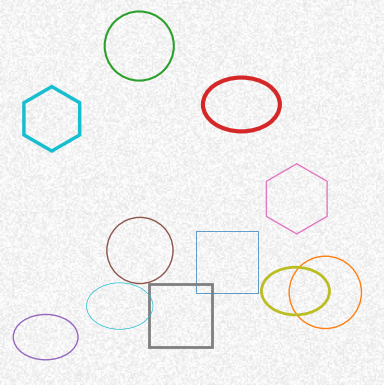[{"shape": "square", "thickness": 0.5, "radius": 0.4, "center": [0.589, 0.32]}, {"shape": "circle", "thickness": 1, "radius": 0.47, "center": [0.845, 0.241]}, {"shape": "circle", "thickness": 1.5, "radius": 0.45, "center": [0.362, 0.88]}, {"shape": "oval", "thickness": 3, "radius": 0.5, "center": [0.627, 0.729]}, {"shape": "oval", "thickness": 1, "radius": 0.42, "center": [0.119, 0.124]}, {"shape": "circle", "thickness": 1, "radius": 0.43, "center": [0.363, 0.349]}, {"shape": "hexagon", "thickness": 1, "radius": 0.46, "center": [0.771, 0.483]}, {"shape": "square", "thickness": 2, "radius": 0.41, "center": [0.47, 0.18]}, {"shape": "oval", "thickness": 2, "radius": 0.44, "center": [0.767, 0.244]}, {"shape": "oval", "thickness": 0.5, "radius": 0.43, "center": [0.311, 0.205]}, {"shape": "hexagon", "thickness": 2.5, "radius": 0.42, "center": [0.135, 0.691]}]